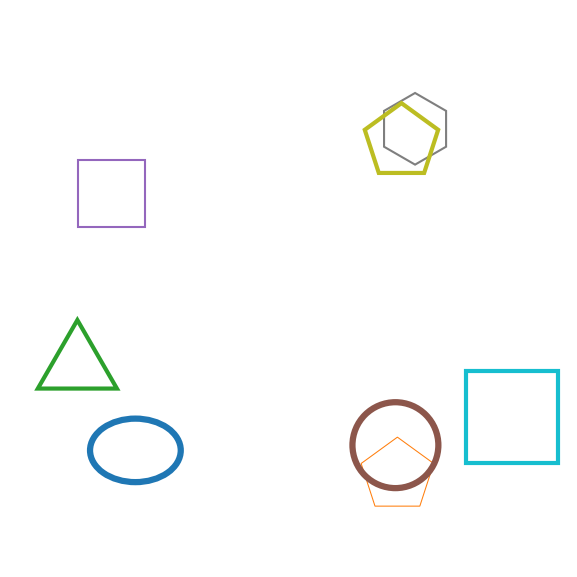[{"shape": "oval", "thickness": 3, "radius": 0.39, "center": [0.234, 0.219]}, {"shape": "pentagon", "thickness": 0.5, "radius": 0.33, "center": [0.688, 0.176]}, {"shape": "triangle", "thickness": 2, "radius": 0.4, "center": [0.134, 0.366]}, {"shape": "square", "thickness": 1, "radius": 0.29, "center": [0.193, 0.664]}, {"shape": "circle", "thickness": 3, "radius": 0.37, "center": [0.685, 0.228]}, {"shape": "hexagon", "thickness": 1, "radius": 0.31, "center": [0.719, 0.776]}, {"shape": "pentagon", "thickness": 2, "radius": 0.33, "center": [0.695, 0.754]}, {"shape": "square", "thickness": 2, "radius": 0.4, "center": [0.887, 0.277]}]